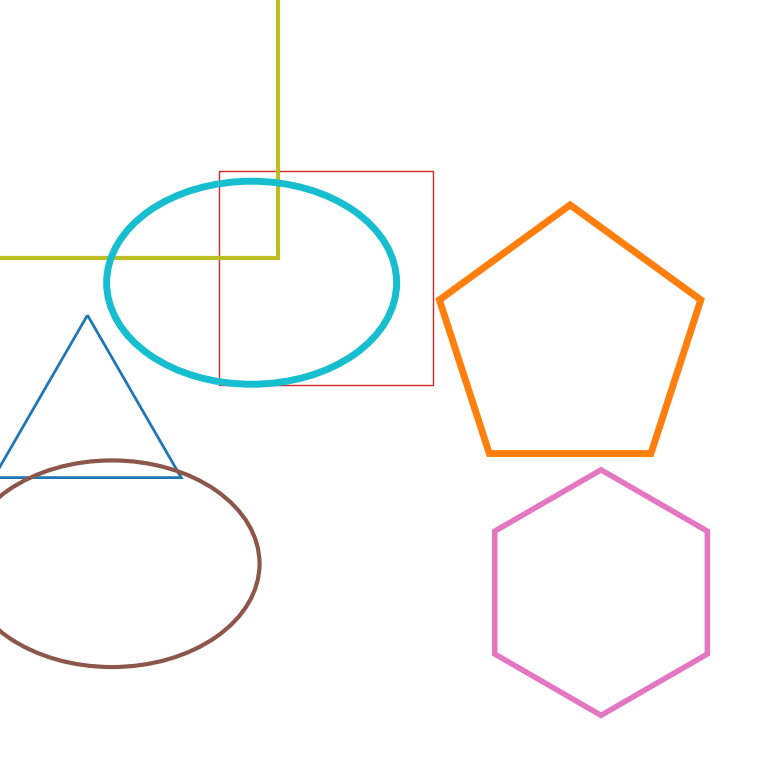[{"shape": "triangle", "thickness": 1, "radius": 0.7, "center": [0.114, 0.45]}, {"shape": "pentagon", "thickness": 2.5, "radius": 0.89, "center": [0.74, 0.555]}, {"shape": "square", "thickness": 0.5, "radius": 0.69, "center": [0.423, 0.638]}, {"shape": "oval", "thickness": 1.5, "radius": 0.96, "center": [0.145, 0.268]}, {"shape": "hexagon", "thickness": 2, "radius": 0.8, "center": [0.781, 0.23]}, {"shape": "square", "thickness": 1.5, "radius": 0.91, "center": [0.179, 0.846]}, {"shape": "oval", "thickness": 2.5, "radius": 0.94, "center": [0.327, 0.633]}]